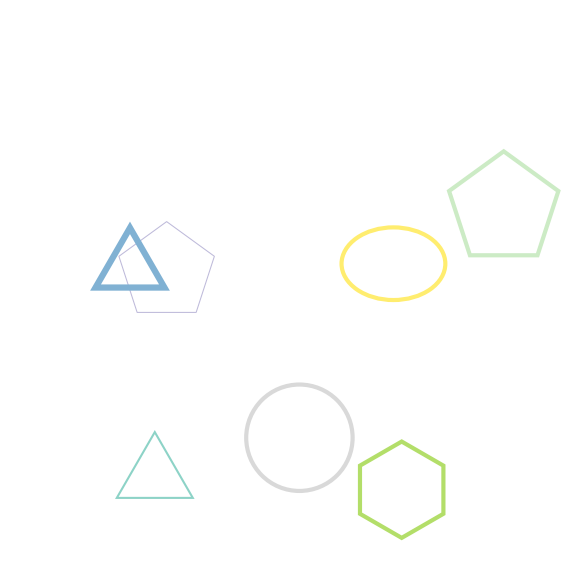[{"shape": "triangle", "thickness": 1, "radius": 0.38, "center": [0.268, 0.175]}, {"shape": "pentagon", "thickness": 0.5, "radius": 0.43, "center": [0.289, 0.528]}, {"shape": "triangle", "thickness": 3, "radius": 0.34, "center": [0.225, 0.536]}, {"shape": "hexagon", "thickness": 2, "radius": 0.42, "center": [0.696, 0.151]}, {"shape": "circle", "thickness": 2, "radius": 0.46, "center": [0.518, 0.241]}, {"shape": "pentagon", "thickness": 2, "radius": 0.5, "center": [0.872, 0.638]}, {"shape": "oval", "thickness": 2, "radius": 0.45, "center": [0.681, 0.542]}]